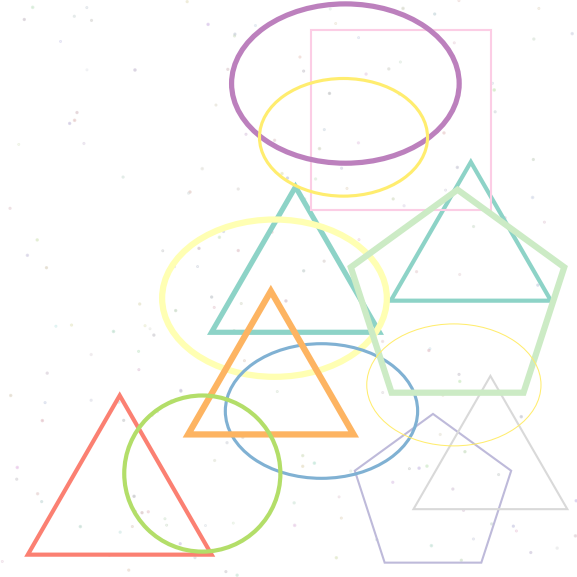[{"shape": "triangle", "thickness": 2.5, "radius": 0.84, "center": [0.512, 0.508]}, {"shape": "triangle", "thickness": 2, "radius": 0.8, "center": [0.815, 0.559]}, {"shape": "oval", "thickness": 3, "radius": 0.97, "center": [0.475, 0.483]}, {"shape": "pentagon", "thickness": 1, "radius": 0.71, "center": [0.75, 0.14]}, {"shape": "triangle", "thickness": 2, "radius": 0.92, "center": [0.207, 0.131]}, {"shape": "oval", "thickness": 1.5, "radius": 0.83, "center": [0.557, 0.287]}, {"shape": "triangle", "thickness": 3, "radius": 0.83, "center": [0.469, 0.33]}, {"shape": "circle", "thickness": 2, "radius": 0.68, "center": [0.35, 0.179]}, {"shape": "square", "thickness": 1, "radius": 0.78, "center": [0.694, 0.792]}, {"shape": "triangle", "thickness": 1, "radius": 0.77, "center": [0.849, 0.194]}, {"shape": "oval", "thickness": 2.5, "radius": 0.99, "center": [0.598, 0.854]}, {"shape": "pentagon", "thickness": 3, "radius": 0.97, "center": [0.792, 0.476]}, {"shape": "oval", "thickness": 1.5, "radius": 0.73, "center": [0.595, 0.761]}, {"shape": "oval", "thickness": 0.5, "radius": 0.75, "center": [0.786, 0.333]}]